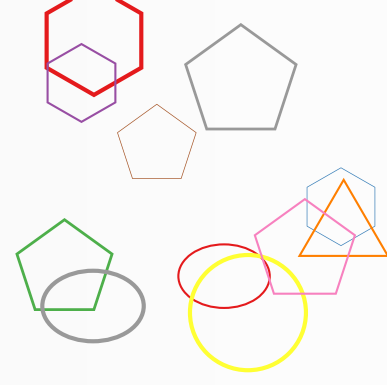[{"shape": "oval", "thickness": 1.5, "radius": 0.59, "center": [0.578, 0.283]}, {"shape": "hexagon", "thickness": 3, "radius": 0.71, "center": [0.242, 0.895]}, {"shape": "hexagon", "thickness": 0.5, "radius": 0.51, "center": [0.88, 0.463]}, {"shape": "pentagon", "thickness": 2, "radius": 0.65, "center": [0.166, 0.3]}, {"shape": "hexagon", "thickness": 1.5, "radius": 0.51, "center": [0.21, 0.785]}, {"shape": "triangle", "thickness": 1.5, "radius": 0.66, "center": [0.887, 0.401]}, {"shape": "circle", "thickness": 3, "radius": 0.75, "center": [0.64, 0.188]}, {"shape": "pentagon", "thickness": 0.5, "radius": 0.53, "center": [0.405, 0.622]}, {"shape": "pentagon", "thickness": 1.5, "radius": 0.68, "center": [0.787, 0.347]}, {"shape": "pentagon", "thickness": 2, "radius": 0.75, "center": [0.622, 0.786]}, {"shape": "oval", "thickness": 3, "radius": 0.65, "center": [0.24, 0.205]}]